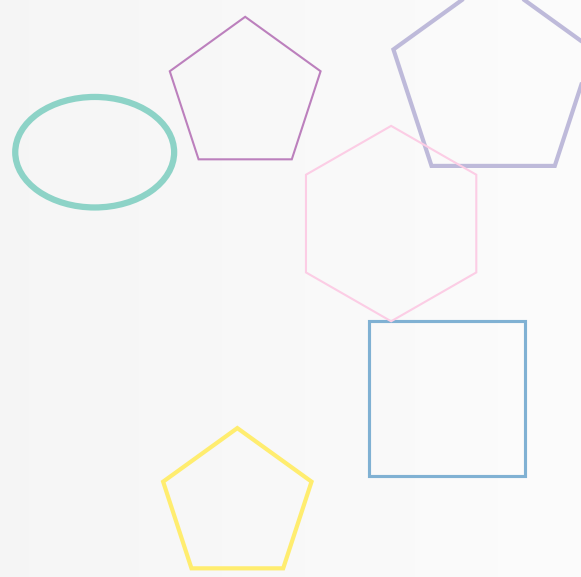[{"shape": "oval", "thickness": 3, "radius": 0.68, "center": [0.163, 0.736]}, {"shape": "pentagon", "thickness": 2, "radius": 0.9, "center": [0.848, 0.858]}, {"shape": "square", "thickness": 1.5, "radius": 0.67, "center": [0.769, 0.309]}, {"shape": "hexagon", "thickness": 1, "radius": 0.85, "center": [0.673, 0.612]}, {"shape": "pentagon", "thickness": 1, "radius": 0.68, "center": [0.422, 0.834]}, {"shape": "pentagon", "thickness": 2, "radius": 0.67, "center": [0.408, 0.124]}]